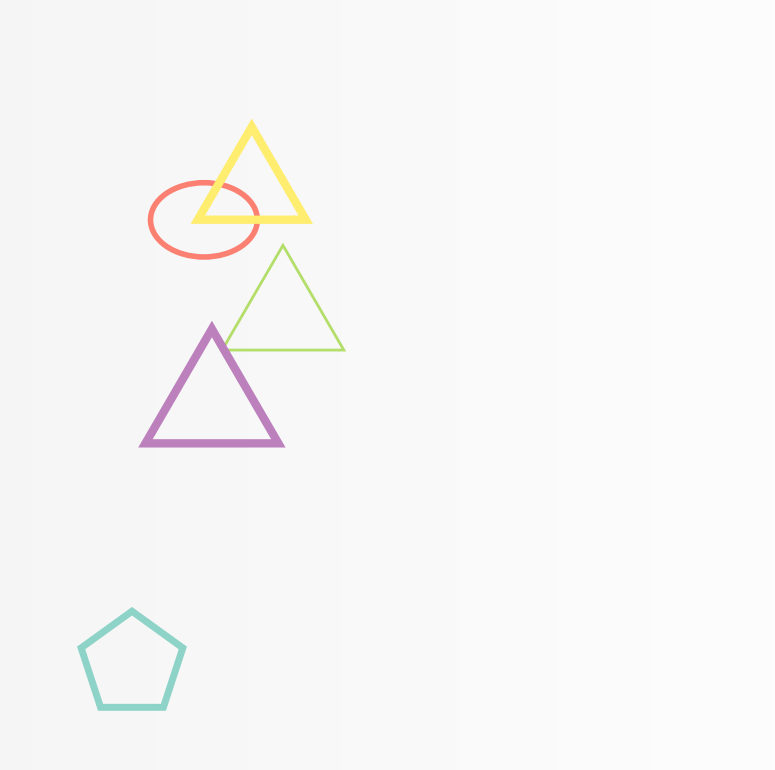[{"shape": "pentagon", "thickness": 2.5, "radius": 0.34, "center": [0.17, 0.137]}, {"shape": "oval", "thickness": 2, "radius": 0.34, "center": [0.263, 0.714]}, {"shape": "triangle", "thickness": 1, "radius": 0.45, "center": [0.365, 0.591]}, {"shape": "triangle", "thickness": 3, "radius": 0.5, "center": [0.273, 0.474]}, {"shape": "triangle", "thickness": 3, "radius": 0.4, "center": [0.325, 0.755]}]